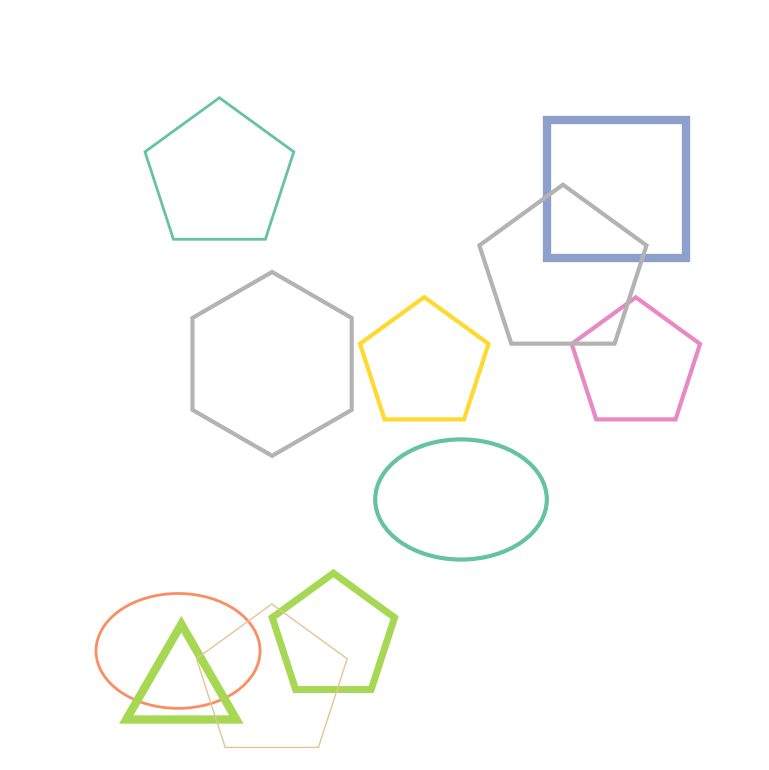[{"shape": "pentagon", "thickness": 1, "radius": 0.51, "center": [0.285, 0.771]}, {"shape": "oval", "thickness": 1.5, "radius": 0.56, "center": [0.599, 0.351]}, {"shape": "oval", "thickness": 1, "radius": 0.53, "center": [0.231, 0.155]}, {"shape": "square", "thickness": 3, "radius": 0.45, "center": [0.801, 0.755]}, {"shape": "pentagon", "thickness": 1.5, "radius": 0.44, "center": [0.826, 0.526]}, {"shape": "triangle", "thickness": 3, "radius": 0.41, "center": [0.235, 0.107]}, {"shape": "pentagon", "thickness": 2.5, "radius": 0.42, "center": [0.433, 0.172]}, {"shape": "pentagon", "thickness": 1.5, "radius": 0.44, "center": [0.551, 0.526]}, {"shape": "pentagon", "thickness": 0.5, "radius": 0.51, "center": [0.353, 0.113]}, {"shape": "pentagon", "thickness": 1.5, "radius": 0.57, "center": [0.731, 0.646]}, {"shape": "hexagon", "thickness": 1.5, "radius": 0.6, "center": [0.353, 0.527]}]